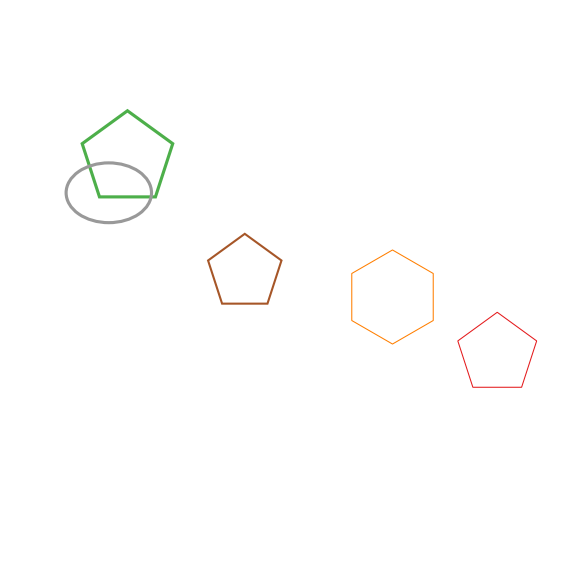[{"shape": "pentagon", "thickness": 0.5, "radius": 0.36, "center": [0.861, 0.387]}, {"shape": "pentagon", "thickness": 1.5, "radius": 0.41, "center": [0.221, 0.725]}, {"shape": "hexagon", "thickness": 0.5, "radius": 0.41, "center": [0.68, 0.485]}, {"shape": "pentagon", "thickness": 1, "radius": 0.33, "center": [0.424, 0.527]}, {"shape": "oval", "thickness": 1.5, "radius": 0.37, "center": [0.188, 0.665]}]